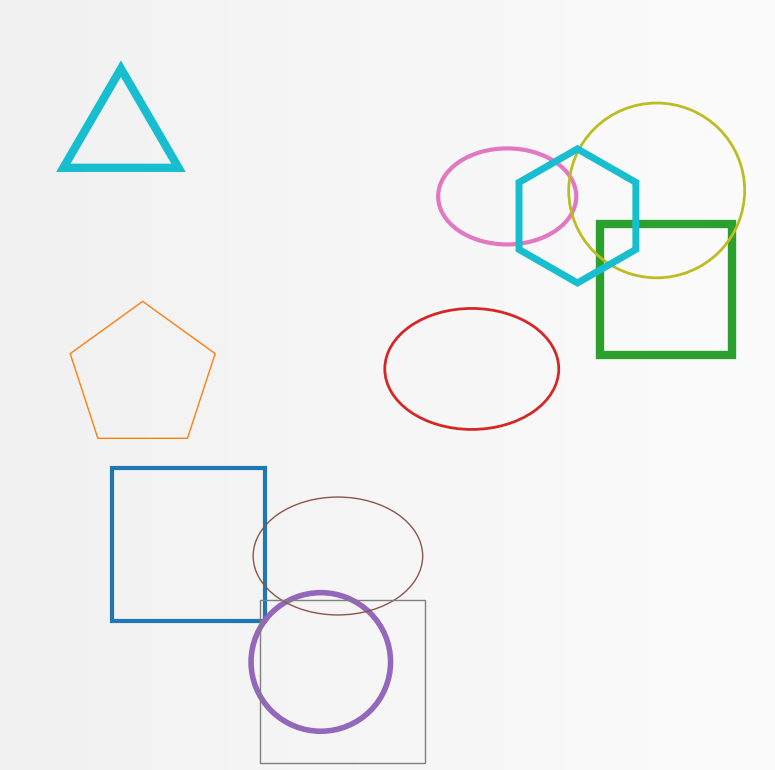[{"shape": "square", "thickness": 1.5, "radius": 0.5, "center": [0.243, 0.293]}, {"shape": "pentagon", "thickness": 0.5, "radius": 0.49, "center": [0.184, 0.51]}, {"shape": "square", "thickness": 3, "radius": 0.42, "center": [0.86, 0.624]}, {"shape": "oval", "thickness": 1, "radius": 0.56, "center": [0.609, 0.521]}, {"shape": "circle", "thickness": 2, "radius": 0.45, "center": [0.414, 0.14]}, {"shape": "oval", "thickness": 0.5, "radius": 0.55, "center": [0.436, 0.278]}, {"shape": "oval", "thickness": 1.5, "radius": 0.45, "center": [0.654, 0.745]}, {"shape": "square", "thickness": 0.5, "radius": 0.53, "center": [0.442, 0.115]}, {"shape": "circle", "thickness": 1, "radius": 0.57, "center": [0.847, 0.753]}, {"shape": "hexagon", "thickness": 2.5, "radius": 0.44, "center": [0.745, 0.72]}, {"shape": "triangle", "thickness": 3, "radius": 0.43, "center": [0.156, 0.825]}]